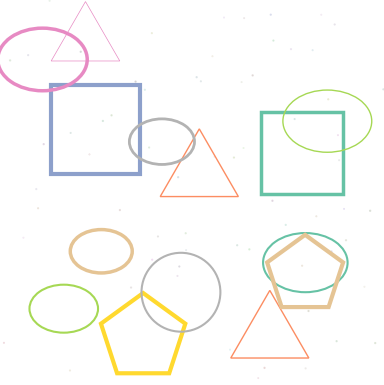[{"shape": "oval", "thickness": 1.5, "radius": 0.55, "center": [0.793, 0.318]}, {"shape": "square", "thickness": 2.5, "radius": 0.53, "center": [0.785, 0.603]}, {"shape": "triangle", "thickness": 1, "radius": 0.59, "center": [0.518, 0.548]}, {"shape": "triangle", "thickness": 1, "radius": 0.59, "center": [0.701, 0.129]}, {"shape": "square", "thickness": 3, "radius": 0.58, "center": [0.248, 0.664]}, {"shape": "triangle", "thickness": 0.5, "radius": 0.51, "center": [0.222, 0.893]}, {"shape": "oval", "thickness": 2.5, "radius": 0.58, "center": [0.11, 0.846]}, {"shape": "oval", "thickness": 1, "radius": 0.58, "center": [0.85, 0.685]}, {"shape": "oval", "thickness": 1.5, "radius": 0.45, "center": [0.166, 0.198]}, {"shape": "pentagon", "thickness": 3, "radius": 0.58, "center": [0.372, 0.124]}, {"shape": "oval", "thickness": 2.5, "radius": 0.4, "center": [0.263, 0.347]}, {"shape": "pentagon", "thickness": 3, "radius": 0.52, "center": [0.793, 0.286]}, {"shape": "circle", "thickness": 1.5, "radius": 0.51, "center": [0.47, 0.241]}, {"shape": "oval", "thickness": 2, "radius": 0.42, "center": [0.421, 0.632]}]